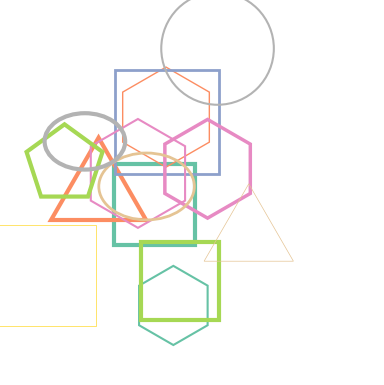[{"shape": "hexagon", "thickness": 1.5, "radius": 0.51, "center": [0.45, 0.207]}, {"shape": "square", "thickness": 3, "radius": 0.53, "center": [0.401, 0.469]}, {"shape": "triangle", "thickness": 3, "radius": 0.71, "center": [0.256, 0.5]}, {"shape": "hexagon", "thickness": 1, "radius": 0.65, "center": [0.431, 0.696]}, {"shape": "square", "thickness": 2, "radius": 0.68, "center": [0.435, 0.682]}, {"shape": "hexagon", "thickness": 2.5, "radius": 0.64, "center": [0.539, 0.562]}, {"shape": "hexagon", "thickness": 1.5, "radius": 0.71, "center": [0.358, 0.55]}, {"shape": "pentagon", "thickness": 3, "radius": 0.52, "center": [0.168, 0.573]}, {"shape": "square", "thickness": 3, "radius": 0.51, "center": [0.468, 0.27]}, {"shape": "square", "thickness": 0.5, "radius": 0.66, "center": [0.117, 0.285]}, {"shape": "oval", "thickness": 2, "radius": 0.62, "center": [0.381, 0.516]}, {"shape": "triangle", "thickness": 0.5, "radius": 0.67, "center": [0.646, 0.389]}, {"shape": "circle", "thickness": 1.5, "radius": 0.73, "center": [0.565, 0.874]}, {"shape": "oval", "thickness": 3, "radius": 0.52, "center": [0.22, 0.633]}]